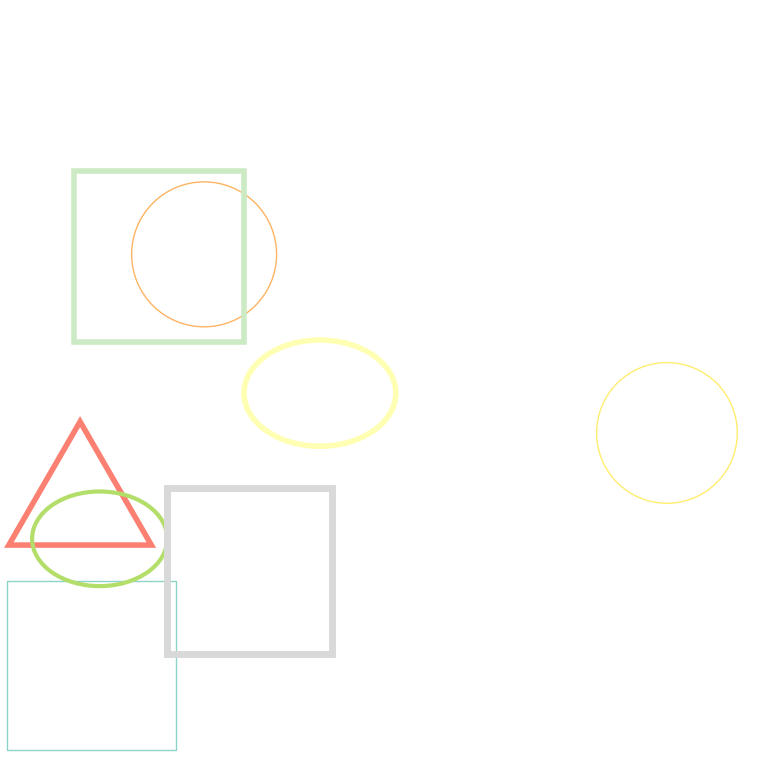[{"shape": "square", "thickness": 0.5, "radius": 0.55, "center": [0.118, 0.136]}, {"shape": "oval", "thickness": 2, "radius": 0.49, "center": [0.415, 0.489]}, {"shape": "triangle", "thickness": 2, "radius": 0.53, "center": [0.104, 0.346]}, {"shape": "circle", "thickness": 0.5, "radius": 0.47, "center": [0.265, 0.67]}, {"shape": "oval", "thickness": 1.5, "radius": 0.44, "center": [0.129, 0.3]}, {"shape": "square", "thickness": 2.5, "radius": 0.54, "center": [0.324, 0.258]}, {"shape": "square", "thickness": 2, "radius": 0.55, "center": [0.206, 0.667]}, {"shape": "circle", "thickness": 0.5, "radius": 0.46, "center": [0.866, 0.438]}]